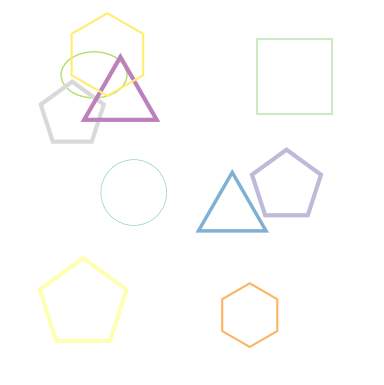[{"shape": "circle", "thickness": 0.5, "radius": 0.43, "center": [0.348, 0.5]}, {"shape": "pentagon", "thickness": 3, "radius": 0.59, "center": [0.216, 0.211]}, {"shape": "pentagon", "thickness": 3, "radius": 0.47, "center": [0.744, 0.517]}, {"shape": "triangle", "thickness": 2.5, "radius": 0.51, "center": [0.603, 0.451]}, {"shape": "hexagon", "thickness": 1.5, "radius": 0.41, "center": [0.649, 0.181]}, {"shape": "oval", "thickness": 1, "radius": 0.43, "center": [0.244, 0.806]}, {"shape": "pentagon", "thickness": 3, "radius": 0.43, "center": [0.188, 0.702]}, {"shape": "triangle", "thickness": 3, "radius": 0.54, "center": [0.313, 0.743]}, {"shape": "square", "thickness": 1.5, "radius": 0.49, "center": [0.764, 0.802]}, {"shape": "hexagon", "thickness": 1.5, "radius": 0.54, "center": [0.279, 0.858]}]